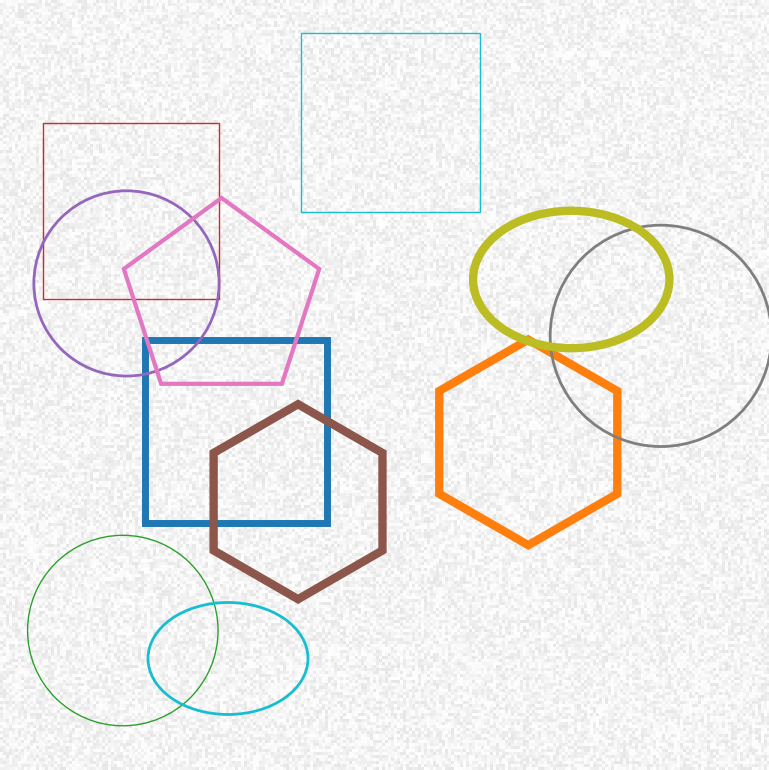[{"shape": "square", "thickness": 2.5, "radius": 0.59, "center": [0.307, 0.44]}, {"shape": "hexagon", "thickness": 3, "radius": 0.67, "center": [0.686, 0.425]}, {"shape": "circle", "thickness": 0.5, "radius": 0.62, "center": [0.159, 0.181]}, {"shape": "square", "thickness": 0.5, "radius": 0.57, "center": [0.17, 0.726]}, {"shape": "circle", "thickness": 1, "radius": 0.6, "center": [0.164, 0.632]}, {"shape": "hexagon", "thickness": 3, "radius": 0.63, "center": [0.387, 0.348]}, {"shape": "pentagon", "thickness": 1.5, "radius": 0.67, "center": [0.288, 0.609]}, {"shape": "circle", "thickness": 1, "radius": 0.72, "center": [0.858, 0.564]}, {"shape": "oval", "thickness": 3, "radius": 0.64, "center": [0.742, 0.637]}, {"shape": "square", "thickness": 0.5, "radius": 0.58, "center": [0.507, 0.841]}, {"shape": "oval", "thickness": 1, "radius": 0.52, "center": [0.296, 0.145]}]